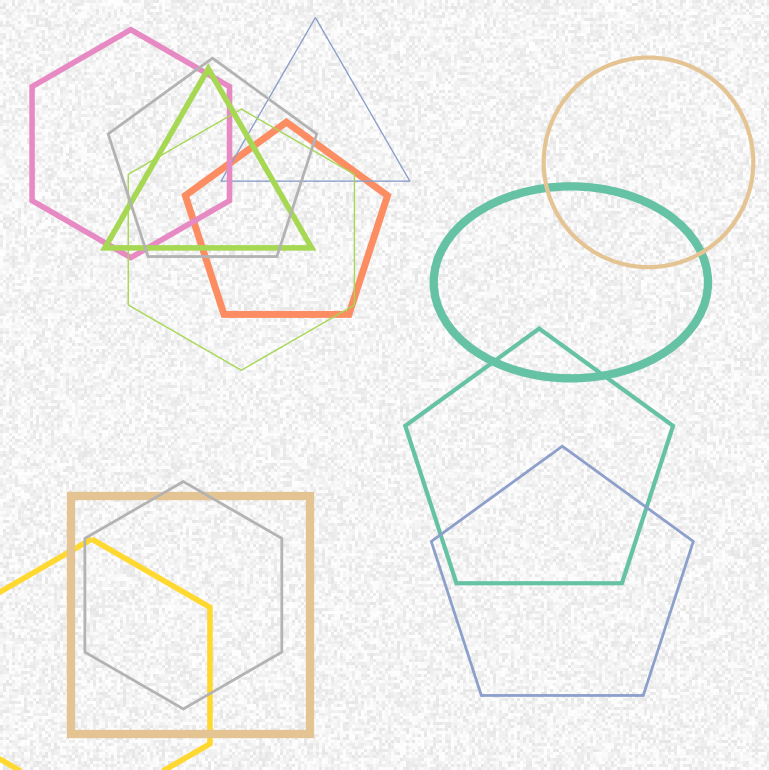[{"shape": "oval", "thickness": 3, "radius": 0.89, "center": [0.741, 0.633]}, {"shape": "pentagon", "thickness": 1.5, "radius": 0.91, "center": [0.7, 0.39]}, {"shape": "pentagon", "thickness": 2.5, "radius": 0.69, "center": [0.372, 0.703]}, {"shape": "triangle", "thickness": 0.5, "radius": 0.71, "center": [0.41, 0.836]}, {"shape": "pentagon", "thickness": 1, "radius": 0.89, "center": [0.73, 0.242]}, {"shape": "hexagon", "thickness": 2, "radius": 0.74, "center": [0.17, 0.813]}, {"shape": "triangle", "thickness": 2, "radius": 0.78, "center": [0.27, 0.756]}, {"shape": "hexagon", "thickness": 0.5, "radius": 0.85, "center": [0.313, 0.689]}, {"shape": "hexagon", "thickness": 2, "radius": 0.89, "center": [0.119, 0.123]}, {"shape": "square", "thickness": 3, "radius": 0.77, "center": [0.248, 0.201]}, {"shape": "circle", "thickness": 1.5, "radius": 0.68, "center": [0.842, 0.789]}, {"shape": "hexagon", "thickness": 1, "radius": 0.74, "center": [0.238, 0.227]}, {"shape": "pentagon", "thickness": 1, "radius": 0.71, "center": [0.276, 0.782]}]